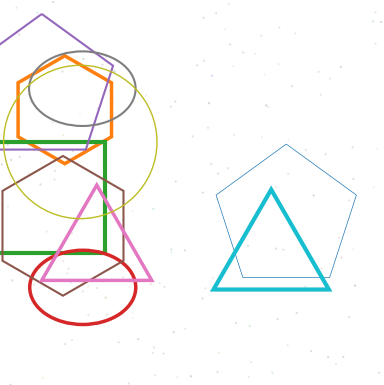[{"shape": "pentagon", "thickness": 0.5, "radius": 0.96, "center": [0.744, 0.434]}, {"shape": "hexagon", "thickness": 2.5, "radius": 0.7, "center": [0.168, 0.715]}, {"shape": "square", "thickness": 3, "radius": 0.72, "center": [0.128, 0.488]}, {"shape": "oval", "thickness": 2.5, "radius": 0.69, "center": [0.215, 0.254]}, {"shape": "pentagon", "thickness": 1.5, "radius": 0.97, "center": [0.108, 0.769]}, {"shape": "hexagon", "thickness": 1.5, "radius": 0.91, "center": [0.164, 0.413]}, {"shape": "triangle", "thickness": 2.5, "radius": 0.83, "center": [0.251, 0.354]}, {"shape": "oval", "thickness": 1.5, "radius": 0.69, "center": [0.214, 0.77]}, {"shape": "circle", "thickness": 1, "radius": 1.0, "center": [0.209, 0.631]}, {"shape": "triangle", "thickness": 3, "radius": 0.87, "center": [0.704, 0.335]}]